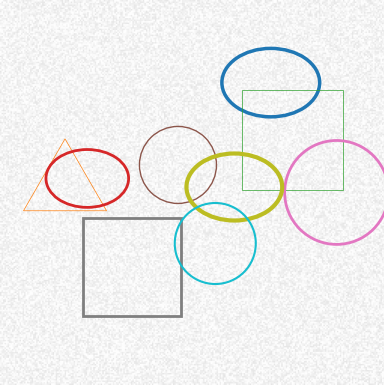[{"shape": "oval", "thickness": 2.5, "radius": 0.63, "center": [0.703, 0.785]}, {"shape": "triangle", "thickness": 0.5, "radius": 0.62, "center": [0.169, 0.515]}, {"shape": "square", "thickness": 0.5, "radius": 0.65, "center": [0.76, 0.636]}, {"shape": "oval", "thickness": 2, "radius": 0.54, "center": [0.227, 0.536]}, {"shape": "circle", "thickness": 1, "radius": 0.5, "center": [0.462, 0.572]}, {"shape": "circle", "thickness": 2, "radius": 0.67, "center": [0.874, 0.5]}, {"shape": "square", "thickness": 2, "radius": 0.63, "center": [0.343, 0.307]}, {"shape": "oval", "thickness": 3, "radius": 0.62, "center": [0.609, 0.514]}, {"shape": "circle", "thickness": 1.5, "radius": 0.53, "center": [0.559, 0.368]}]